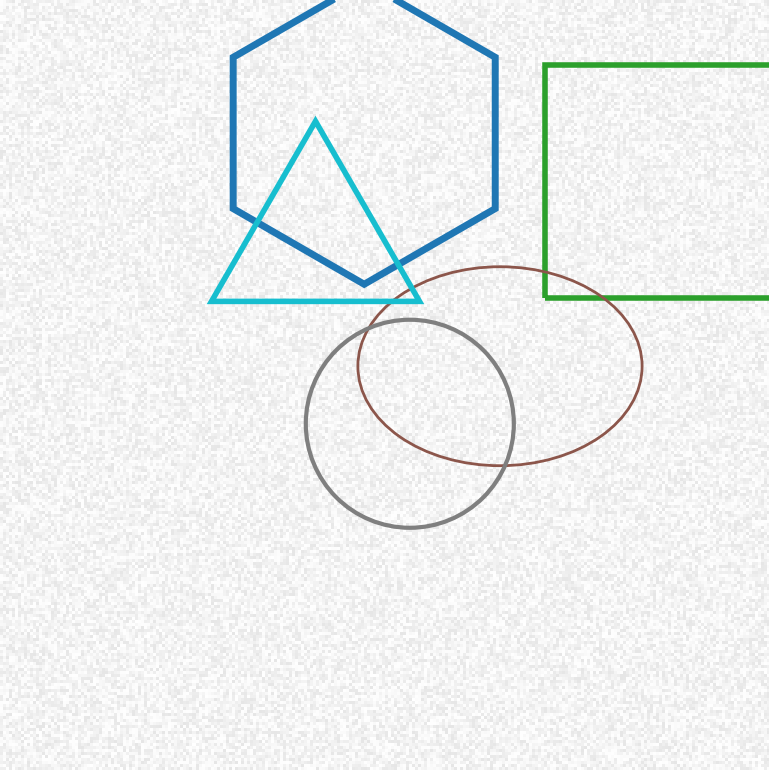[{"shape": "hexagon", "thickness": 2.5, "radius": 0.98, "center": [0.473, 0.827]}, {"shape": "square", "thickness": 2, "radius": 0.76, "center": [0.859, 0.764]}, {"shape": "oval", "thickness": 1, "radius": 0.92, "center": [0.649, 0.524]}, {"shape": "circle", "thickness": 1.5, "radius": 0.68, "center": [0.532, 0.45]}, {"shape": "triangle", "thickness": 2, "radius": 0.78, "center": [0.41, 0.687]}]